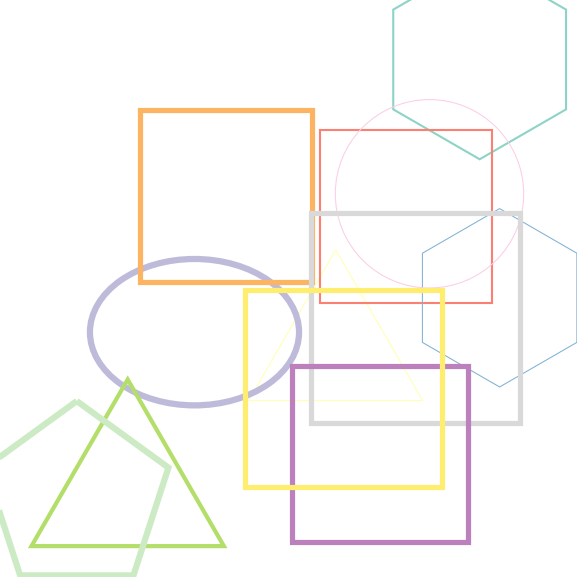[{"shape": "hexagon", "thickness": 1, "radius": 0.86, "center": [0.831, 0.896]}, {"shape": "triangle", "thickness": 0.5, "radius": 0.87, "center": [0.581, 0.392]}, {"shape": "oval", "thickness": 3, "radius": 0.91, "center": [0.337, 0.424]}, {"shape": "square", "thickness": 1, "radius": 0.75, "center": [0.703, 0.624]}, {"shape": "hexagon", "thickness": 0.5, "radius": 0.77, "center": [0.865, 0.483]}, {"shape": "square", "thickness": 2.5, "radius": 0.75, "center": [0.391, 0.659]}, {"shape": "triangle", "thickness": 2, "radius": 0.96, "center": [0.221, 0.15]}, {"shape": "circle", "thickness": 0.5, "radius": 0.82, "center": [0.744, 0.664]}, {"shape": "square", "thickness": 2.5, "radius": 0.91, "center": [0.72, 0.448]}, {"shape": "square", "thickness": 2.5, "radius": 0.76, "center": [0.659, 0.213]}, {"shape": "pentagon", "thickness": 3, "radius": 0.83, "center": [0.133, 0.138]}, {"shape": "square", "thickness": 2.5, "radius": 0.85, "center": [0.595, 0.326]}]